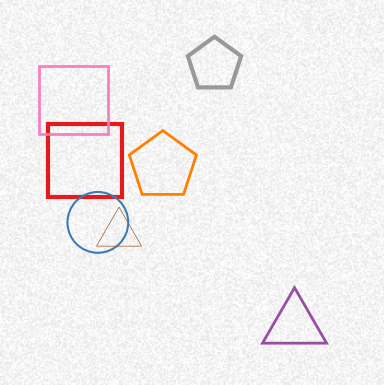[{"shape": "square", "thickness": 3, "radius": 0.48, "center": [0.221, 0.583]}, {"shape": "circle", "thickness": 1.5, "radius": 0.39, "center": [0.254, 0.422]}, {"shape": "triangle", "thickness": 2, "radius": 0.48, "center": [0.765, 0.157]}, {"shape": "pentagon", "thickness": 2, "radius": 0.46, "center": [0.423, 0.569]}, {"shape": "triangle", "thickness": 0.5, "radius": 0.34, "center": [0.309, 0.394]}, {"shape": "square", "thickness": 2, "radius": 0.44, "center": [0.191, 0.74]}, {"shape": "pentagon", "thickness": 3, "radius": 0.36, "center": [0.557, 0.832]}]